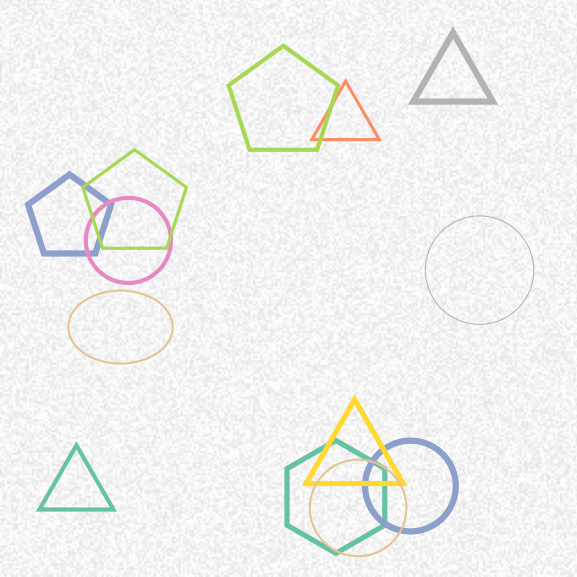[{"shape": "hexagon", "thickness": 2.5, "radius": 0.49, "center": [0.582, 0.139]}, {"shape": "triangle", "thickness": 2, "radius": 0.37, "center": [0.132, 0.154]}, {"shape": "triangle", "thickness": 1.5, "radius": 0.34, "center": [0.598, 0.791]}, {"shape": "circle", "thickness": 3, "radius": 0.39, "center": [0.711, 0.158]}, {"shape": "pentagon", "thickness": 3, "radius": 0.38, "center": [0.121, 0.621]}, {"shape": "circle", "thickness": 2, "radius": 0.37, "center": [0.222, 0.583]}, {"shape": "pentagon", "thickness": 1.5, "radius": 0.47, "center": [0.233, 0.646]}, {"shape": "pentagon", "thickness": 2, "radius": 0.5, "center": [0.491, 0.82]}, {"shape": "triangle", "thickness": 2.5, "radius": 0.49, "center": [0.614, 0.21]}, {"shape": "circle", "thickness": 1, "radius": 0.42, "center": [0.62, 0.12]}, {"shape": "oval", "thickness": 1, "radius": 0.45, "center": [0.209, 0.433]}, {"shape": "triangle", "thickness": 3, "radius": 0.4, "center": [0.784, 0.863]}, {"shape": "circle", "thickness": 0.5, "radius": 0.47, "center": [0.83, 0.531]}]